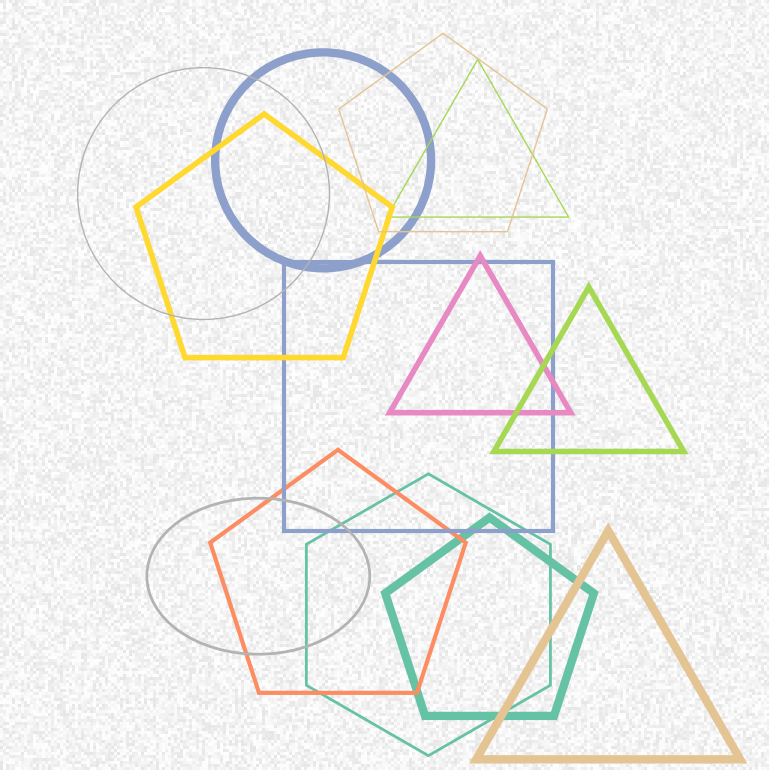[{"shape": "hexagon", "thickness": 1, "radius": 0.92, "center": [0.556, 0.202]}, {"shape": "pentagon", "thickness": 3, "radius": 0.71, "center": [0.636, 0.185]}, {"shape": "pentagon", "thickness": 1.5, "radius": 0.87, "center": [0.439, 0.241]}, {"shape": "circle", "thickness": 3, "radius": 0.7, "center": [0.42, 0.792]}, {"shape": "square", "thickness": 1.5, "radius": 0.87, "center": [0.544, 0.485]}, {"shape": "triangle", "thickness": 2, "radius": 0.68, "center": [0.624, 0.532]}, {"shape": "triangle", "thickness": 2, "radius": 0.71, "center": [0.765, 0.485]}, {"shape": "triangle", "thickness": 0.5, "radius": 0.68, "center": [0.62, 0.786]}, {"shape": "pentagon", "thickness": 2, "radius": 0.87, "center": [0.343, 0.677]}, {"shape": "triangle", "thickness": 3, "radius": 0.99, "center": [0.79, 0.113]}, {"shape": "pentagon", "thickness": 0.5, "radius": 0.71, "center": [0.575, 0.814]}, {"shape": "circle", "thickness": 0.5, "radius": 0.82, "center": [0.264, 0.749]}, {"shape": "oval", "thickness": 1, "radius": 0.72, "center": [0.335, 0.252]}]